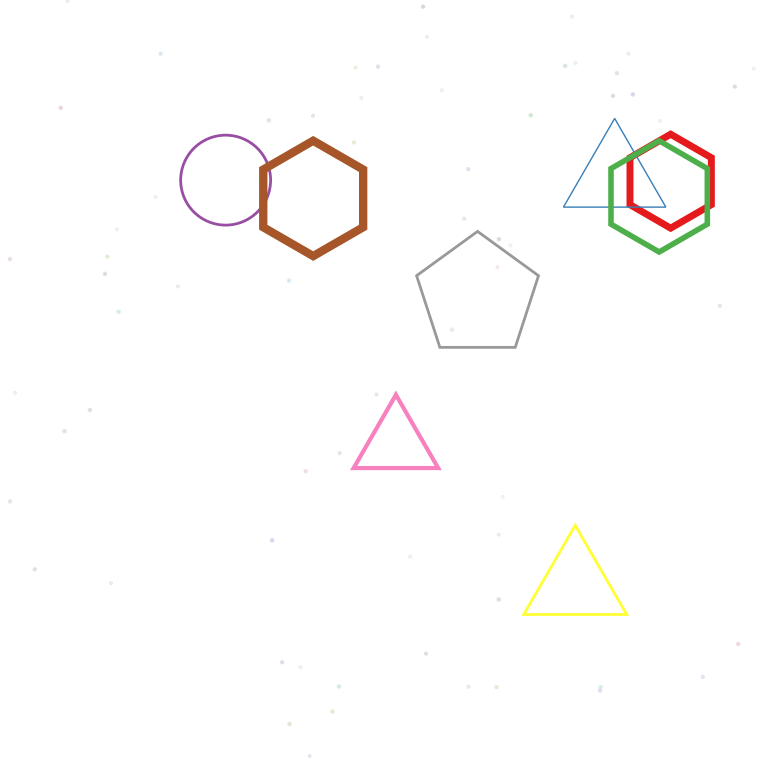[{"shape": "hexagon", "thickness": 2.5, "radius": 0.31, "center": [0.871, 0.765]}, {"shape": "triangle", "thickness": 0.5, "radius": 0.38, "center": [0.798, 0.769]}, {"shape": "hexagon", "thickness": 2, "radius": 0.36, "center": [0.856, 0.745]}, {"shape": "circle", "thickness": 1, "radius": 0.29, "center": [0.293, 0.766]}, {"shape": "triangle", "thickness": 1, "radius": 0.39, "center": [0.747, 0.241]}, {"shape": "hexagon", "thickness": 3, "radius": 0.37, "center": [0.407, 0.742]}, {"shape": "triangle", "thickness": 1.5, "radius": 0.32, "center": [0.514, 0.424]}, {"shape": "pentagon", "thickness": 1, "radius": 0.42, "center": [0.62, 0.616]}]